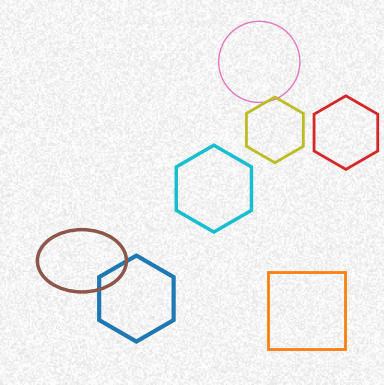[{"shape": "hexagon", "thickness": 3, "radius": 0.56, "center": [0.354, 0.225]}, {"shape": "square", "thickness": 2, "radius": 0.5, "center": [0.796, 0.193]}, {"shape": "hexagon", "thickness": 2, "radius": 0.48, "center": [0.898, 0.656]}, {"shape": "oval", "thickness": 2.5, "radius": 0.58, "center": [0.213, 0.323]}, {"shape": "circle", "thickness": 1, "radius": 0.53, "center": [0.674, 0.839]}, {"shape": "hexagon", "thickness": 2, "radius": 0.43, "center": [0.714, 0.663]}, {"shape": "hexagon", "thickness": 2.5, "radius": 0.56, "center": [0.555, 0.51]}]